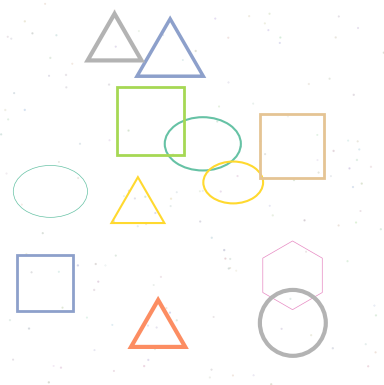[{"shape": "oval", "thickness": 1.5, "radius": 0.49, "center": [0.527, 0.626]}, {"shape": "oval", "thickness": 0.5, "radius": 0.48, "center": [0.131, 0.503]}, {"shape": "triangle", "thickness": 3, "radius": 0.41, "center": [0.411, 0.14]}, {"shape": "triangle", "thickness": 2.5, "radius": 0.5, "center": [0.442, 0.852]}, {"shape": "square", "thickness": 2, "radius": 0.36, "center": [0.117, 0.266]}, {"shape": "hexagon", "thickness": 0.5, "radius": 0.45, "center": [0.76, 0.285]}, {"shape": "square", "thickness": 2, "radius": 0.44, "center": [0.391, 0.686]}, {"shape": "oval", "thickness": 1.5, "radius": 0.39, "center": [0.606, 0.526]}, {"shape": "triangle", "thickness": 1.5, "radius": 0.4, "center": [0.358, 0.46]}, {"shape": "square", "thickness": 2, "radius": 0.42, "center": [0.757, 0.62]}, {"shape": "circle", "thickness": 3, "radius": 0.43, "center": [0.761, 0.161]}, {"shape": "triangle", "thickness": 3, "radius": 0.4, "center": [0.298, 0.883]}]